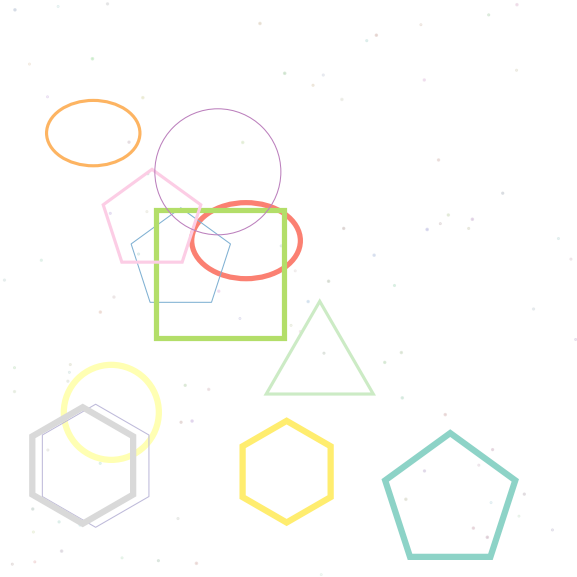[{"shape": "pentagon", "thickness": 3, "radius": 0.59, "center": [0.78, 0.131]}, {"shape": "circle", "thickness": 3, "radius": 0.41, "center": [0.193, 0.285]}, {"shape": "hexagon", "thickness": 0.5, "radius": 0.53, "center": [0.166, 0.193]}, {"shape": "oval", "thickness": 2.5, "radius": 0.47, "center": [0.426, 0.582]}, {"shape": "pentagon", "thickness": 0.5, "radius": 0.45, "center": [0.313, 0.549]}, {"shape": "oval", "thickness": 1.5, "radius": 0.4, "center": [0.161, 0.769]}, {"shape": "square", "thickness": 2.5, "radius": 0.55, "center": [0.381, 0.525]}, {"shape": "pentagon", "thickness": 1.5, "radius": 0.44, "center": [0.263, 0.617]}, {"shape": "hexagon", "thickness": 3, "radius": 0.5, "center": [0.143, 0.193]}, {"shape": "circle", "thickness": 0.5, "radius": 0.55, "center": [0.377, 0.702]}, {"shape": "triangle", "thickness": 1.5, "radius": 0.54, "center": [0.554, 0.37]}, {"shape": "hexagon", "thickness": 3, "radius": 0.44, "center": [0.496, 0.182]}]